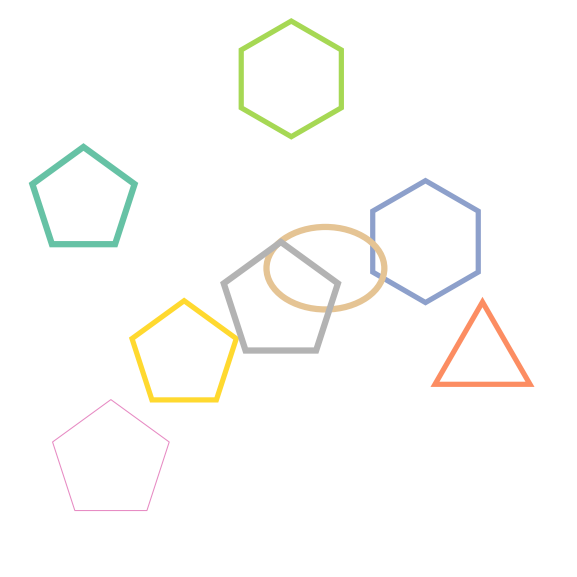[{"shape": "pentagon", "thickness": 3, "radius": 0.47, "center": [0.145, 0.652]}, {"shape": "triangle", "thickness": 2.5, "radius": 0.47, "center": [0.835, 0.381]}, {"shape": "hexagon", "thickness": 2.5, "radius": 0.53, "center": [0.737, 0.581]}, {"shape": "pentagon", "thickness": 0.5, "radius": 0.53, "center": [0.192, 0.201]}, {"shape": "hexagon", "thickness": 2.5, "radius": 0.5, "center": [0.504, 0.863]}, {"shape": "pentagon", "thickness": 2.5, "radius": 0.47, "center": [0.319, 0.383]}, {"shape": "oval", "thickness": 3, "radius": 0.51, "center": [0.563, 0.535]}, {"shape": "pentagon", "thickness": 3, "radius": 0.52, "center": [0.486, 0.476]}]